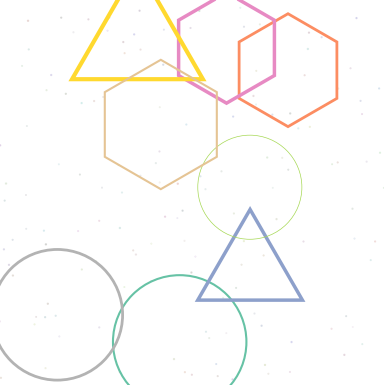[{"shape": "circle", "thickness": 1.5, "radius": 0.87, "center": [0.467, 0.112]}, {"shape": "hexagon", "thickness": 2, "radius": 0.73, "center": [0.748, 0.818]}, {"shape": "triangle", "thickness": 2.5, "radius": 0.78, "center": [0.65, 0.299]}, {"shape": "hexagon", "thickness": 2.5, "radius": 0.72, "center": [0.588, 0.876]}, {"shape": "circle", "thickness": 0.5, "radius": 0.68, "center": [0.649, 0.514]}, {"shape": "triangle", "thickness": 3, "radius": 0.98, "center": [0.357, 0.892]}, {"shape": "hexagon", "thickness": 1.5, "radius": 0.84, "center": [0.418, 0.677]}, {"shape": "circle", "thickness": 2, "radius": 0.85, "center": [0.149, 0.182]}]